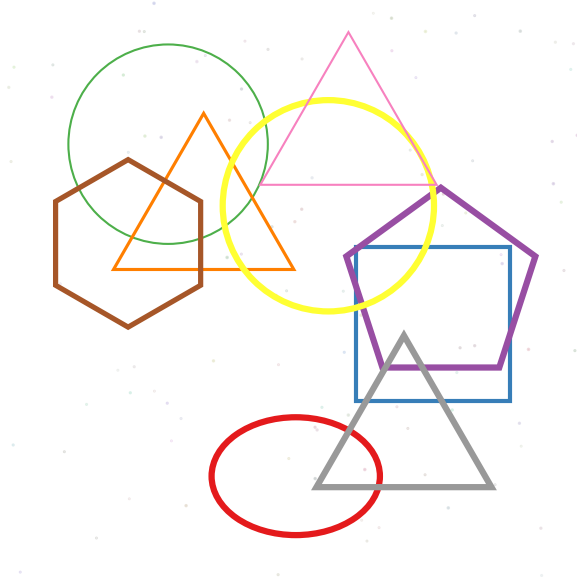[{"shape": "oval", "thickness": 3, "radius": 0.73, "center": [0.512, 0.175]}, {"shape": "square", "thickness": 2, "radius": 0.67, "center": [0.75, 0.438]}, {"shape": "circle", "thickness": 1, "radius": 0.86, "center": [0.291, 0.749]}, {"shape": "pentagon", "thickness": 3, "radius": 0.86, "center": [0.763, 0.502]}, {"shape": "triangle", "thickness": 1.5, "radius": 0.9, "center": [0.353, 0.623]}, {"shape": "circle", "thickness": 3, "radius": 0.91, "center": [0.569, 0.643]}, {"shape": "hexagon", "thickness": 2.5, "radius": 0.73, "center": [0.222, 0.578]}, {"shape": "triangle", "thickness": 1, "radius": 0.88, "center": [0.603, 0.767]}, {"shape": "triangle", "thickness": 3, "radius": 0.87, "center": [0.699, 0.243]}]